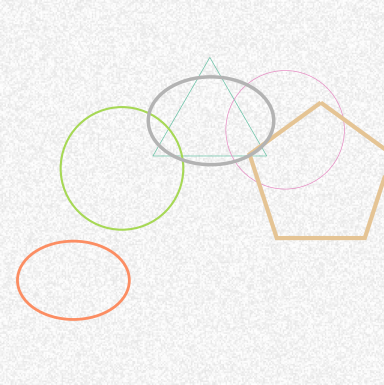[{"shape": "triangle", "thickness": 0.5, "radius": 0.85, "center": [0.545, 0.68]}, {"shape": "oval", "thickness": 2, "radius": 0.73, "center": [0.191, 0.272]}, {"shape": "circle", "thickness": 0.5, "radius": 0.77, "center": [0.741, 0.663]}, {"shape": "circle", "thickness": 1.5, "radius": 0.8, "center": [0.317, 0.563]}, {"shape": "pentagon", "thickness": 3, "radius": 0.97, "center": [0.833, 0.539]}, {"shape": "oval", "thickness": 2.5, "radius": 0.81, "center": [0.548, 0.686]}]